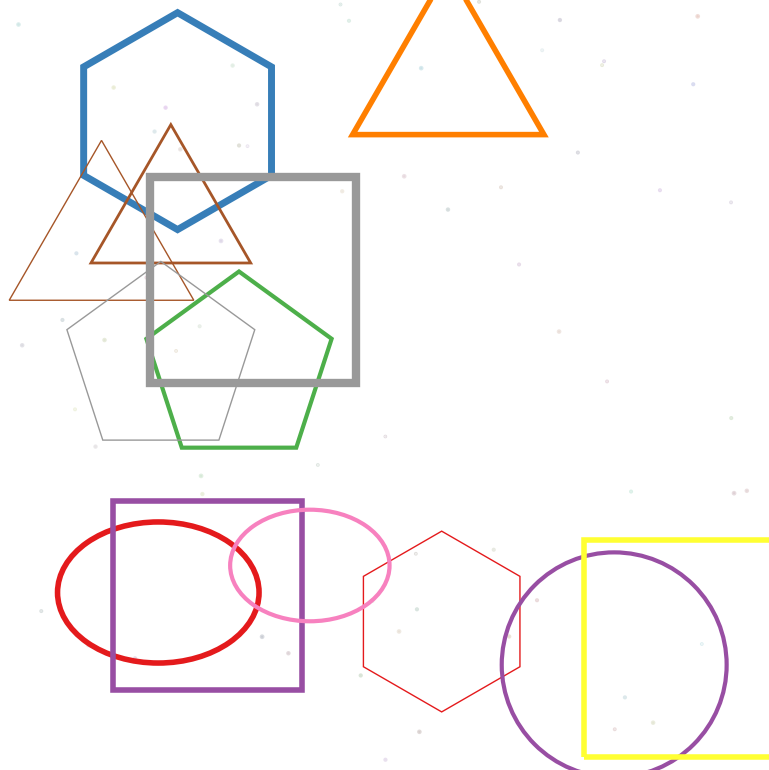[{"shape": "hexagon", "thickness": 0.5, "radius": 0.59, "center": [0.574, 0.193]}, {"shape": "oval", "thickness": 2, "radius": 0.65, "center": [0.206, 0.231]}, {"shape": "hexagon", "thickness": 2.5, "radius": 0.7, "center": [0.231, 0.843]}, {"shape": "pentagon", "thickness": 1.5, "radius": 0.63, "center": [0.31, 0.521]}, {"shape": "square", "thickness": 2, "radius": 0.61, "center": [0.269, 0.227]}, {"shape": "circle", "thickness": 1.5, "radius": 0.73, "center": [0.798, 0.137]}, {"shape": "triangle", "thickness": 2, "radius": 0.72, "center": [0.582, 0.897]}, {"shape": "square", "thickness": 2, "radius": 0.7, "center": [0.899, 0.158]}, {"shape": "triangle", "thickness": 0.5, "radius": 0.69, "center": [0.132, 0.679]}, {"shape": "triangle", "thickness": 1, "radius": 0.6, "center": [0.222, 0.718]}, {"shape": "oval", "thickness": 1.5, "radius": 0.52, "center": [0.402, 0.266]}, {"shape": "square", "thickness": 3, "radius": 0.67, "center": [0.328, 0.637]}, {"shape": "pentagon", "thickness": 0.5, "radius": 0.64, "center": [0.209, 0.532]}]